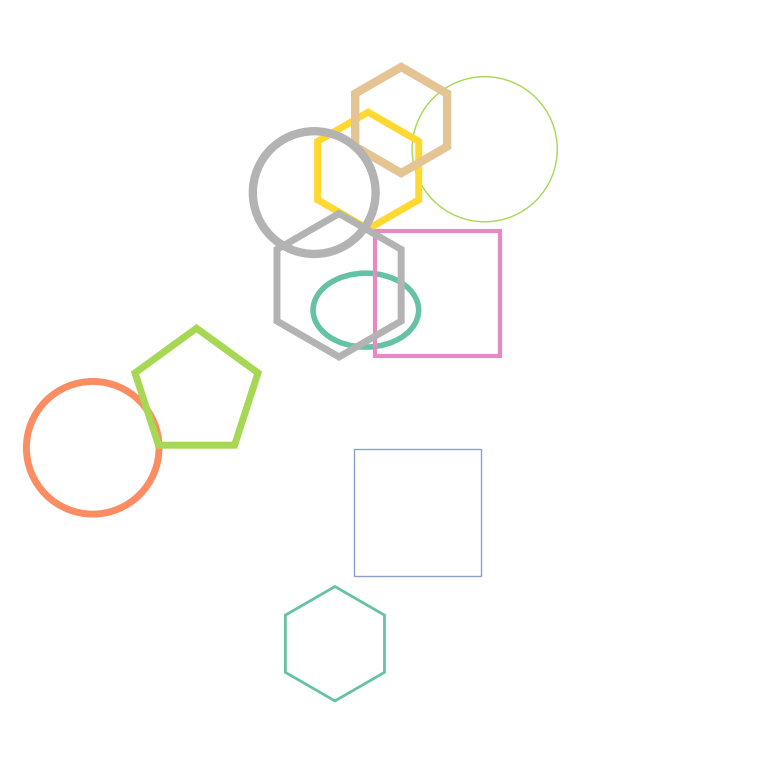[{"shape": "hexagon", "thickness": 1, "radius": 0.37, "center": [0.435, 0.164]}, {"shape": "oval", "thickness": 2, "radius": 0.34, "center": [0.475, 0.597]}, {"shape": "circle", "thickness": 2.5, "radius": 0.43, "center": [0.12, 0.418]}, {"shape": "square", "thickness": 0.5, "radius": 0.41, "center": [0.543, 0.334]}, {"shape": "square", "thickness": 1.5, "radius": 0.41, "center": [0.569, 0.619]}, {"shape": "circle", "thickness": 0.5, "radius": 0.47, "center": [0.629, 0.806]}, {"shape": "pentagon", "thickness": 2.5, "radius": 0.42, "center": [0.255, 0.49]}, {"shape": "hexagon", "thickness": 2.5, "radius": 0.38, "center": [0.478, 0.778]}, {"shape": "hexagon", "thickness": 3, "radius": 0.34, "center": [0.521, 0.844]}, {"shape": "circle", "thickness": 3, "radius": 0.4, "center": [0.408, 0.75]}, {"shape": "hexagon", "thickness": 2.5, "radius": 0.47, "center": [0.44, 0.63]}]